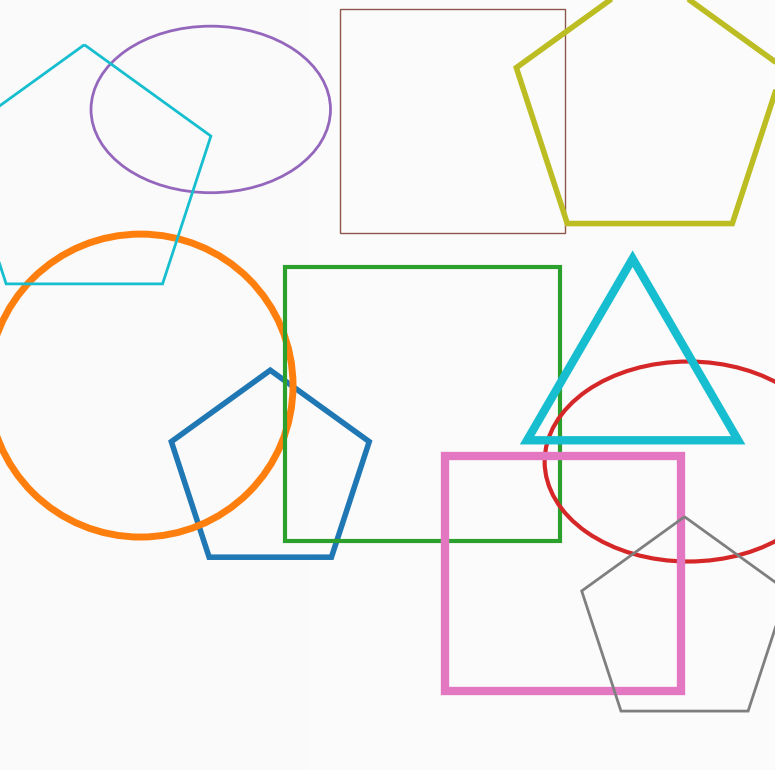[{"shape": "pentagon", "thickness": 2, "radius": 0.67, "center": [0.349, 0.385]}, {"shape": "circle", "thickness": 2.5, "radius": 0.98, "center": [0.181, 0.499]}, {"shape": "square", "thickness": 1.5, "radius": 0.89, "center": [0.545, 0.475]}, {"shape": "oval", "thickness": 1.5, "radius": 0.93, "center": [0.888, 0.401]}, {"shape": "oval", "thickness": 1, "radius": 0.77, "center": [0.272, 0.858]}, {"shape": "square", "thickness": 0.5, "radius": 0.73, "center": [0.584, 0.843]}, {"shape": "square", "thickness": 3, "radius": 0.76, "center": [0.727, 0.255]}, {"shape": "pentagon", "thickness": 1, "radius": 0.7, "center": [0.883, 0.189]}, {"shape": "pentagon", "thickness": 2, "radius": 0.91, "center": [0.838, 0.856]}, {"shape": "pentagon", "thickness": 1, "radius": 0.86, "center": [0.109, 0.77]}, {"shape": "triangle", "thickness": 3, "radius": 0.79, "center": [0.816, 0.507]}]